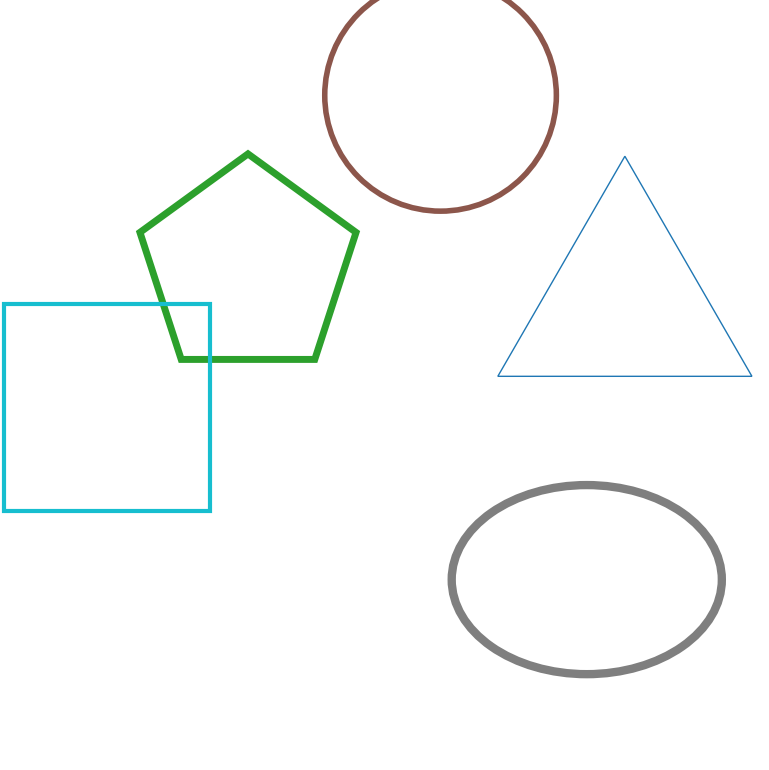[{"shape": "triangle", "thickness": 0.5, "radius": 0.95, "center": [0.812, 0.607]}, {"shape": "pentagon", "thickness": 2.5, "radius": 0.74, "center": [0.322, 0.653]}, {"shape": "circle", "thickness": 2, "radius": 0.75, "center": [0.572, 0.876]}, {"shape": "oval", "thickness": 3, "radius": 0.88, "center": [0.762, 0.247]}, {"shape": "square", "thickness": 1.5, "radius": 0.67, "center": [0.139, 0.471]}]